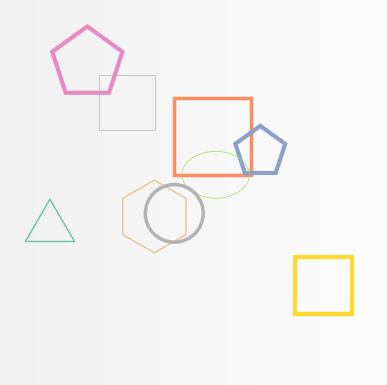[{"shape": "triangle", "thickness": 1, "radius": 0.37, "center": [0.129, 0.409]}, {"shape": "square", "thickness": 2.5, "radius": 0.5, "center": [0.548, 0.646]}, {"shape": "pentagon", "thickness": 3, "radius": 0.34, "center": [0.672, 0.605]}, {"shape": "pentagon", "thickness": 3, "radius": 0.48, "center": [0.225, 0.836]}, {"shape": "oval", "thickness": 0.5, "radius": 0.44, "center": [0.557, 0.546]}, {"shape": "square", "thickness": 3, "radius": 0.37, "center": [0.835, 0.258]}, {"shape": "hexagon", "thickness": 1, "radius": 0.47, "center": [0.398, 0.438]}, {"shape": "circle", "thickness": 2.5, "radius": 0.37, "center": [0.45, 0.446]}, {"shape": "square", "thickness": 0.5, "radius": 0.36, "center": [0.329, 0.734]}]